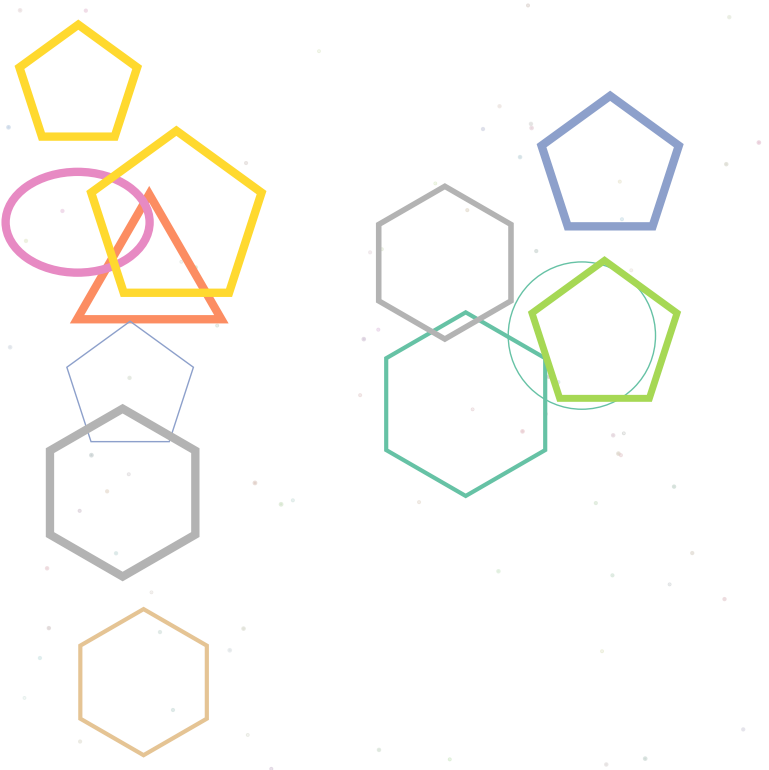[{"shape": "circle", "thickness": 0.5, "radius": 0.48, "center": [0.756, 0.564]}, {"shape": "hexagon", "thickness": 1.5, "radius": 0.6, "center": [0.605, 0.475]}, {"shape": "triangle", "thickness": 3, "radius": 0.54, "center": [0.194, 0.639]}, {"shape": "pentagon", "thickness": 3, "radius": 0.47, "center": [0.792, 0.782]}, {"shape": "pentagon", "thickness": 0.5, "radius": 0.43, "center": [0.169, 0.496]}, {"shape": "oval", "thickness": 3, "radius": 0.47, "center": [0.101, 0.711]}, {"shape": "pentagon", "thickness": 2.5, "radius": 0.5, "center": [0.785, 0.563]}, {"shape": "pentagon", "thickness": 3, "radius": 0.58, "center": [0.229, 0.714]}, {"shape": "pentagon", "thickness": 3, "radius": 0.4, "center": [0.102, 0.888]}, {"shape": "hexagon", "thickness": 1.5, "radius": 0.47, "center": [0.186, 0.114]}, {"shape": "hexagon", "thickness": 2, "radius": 0.5, "center": [0.578, 0.659]}, {"shape": "hexagon", "thickness": 3, "radius": 0.54, "center": [0.159, 0.36]}]